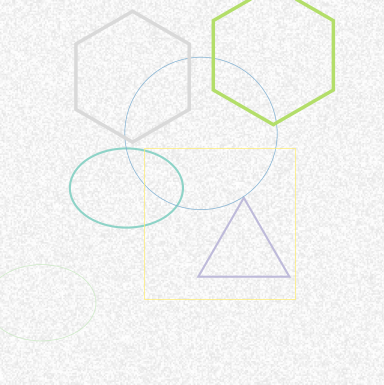[{"shape": "oval", "thickness": 1.5, "radius": 0.73, "center": [0.328, 0.512]}, {"shape": "triangle", "thickness": 1.5, "radius": 0.68, "center": [0.633, 0.35]}, {"shape": "circle", "thickness": 0.5, "radius": 0.99, "center": [0.522, 0.653]}, {"shape": "hexagon", "thickness": 2.5, "radius": 0.9, "center": [0.71, 0.856]}, {"shape": "hexagon", "thickness": 2.5, "radius": 0.85, "center": [0.344, 0.801]}, {"shape": "oval", "thickness": 0.5, "radius": 0.71, "center": [0.107, 0.214]}, {"shape": "square", "thickness": 0.5, "radius": 0.98, "center": [0.57, 0.42]}]